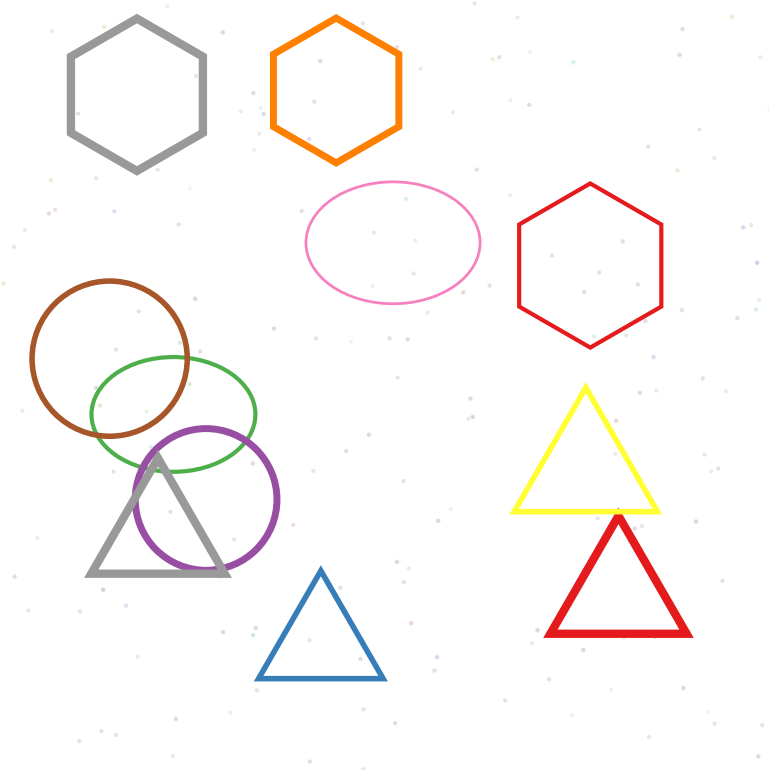[{"shape": "hexagon", "thickness": 1.5, "radius": 0.53, "center": [0.767, 0.655]}, {"shape": "triangle", "thickness": 3, "radius": 0.51, "center": [0.803, 0.228]}, {"shape": "triangle", "thickness": 2, "radius": 0.47, "center": [0.417, 0.165]}, {"shape": "oval", "thickness": 1.5, "radius": 0.53, "center": [0.225, 0.462]}, {"shape": "circle", "thickness": 2.5, "radius": 0.46, "center": [0.268, 0.351]}, {"shape": "hexagon", "thickness": 2.5, "radius": 0.47, "center": [0.437, 0.883]}, {"shape": "triangle", "thickness": 2, "radius": 0.54, "center": [0.761, 0.389]}, {"shape": "circle", "thickness": 2, "radius": 0.5, "center": [0.142, 0.534]}, {"shape": "oval", "thickness": 1, "radius": 0.57, "center": [0.51, 0.685]}, {"shape": "triangle", "thickness": 3, "radius": 0.5, "center": [0.205, 0.305]}, {"shape": "hexagon", "thickness": 3, "radius": 0.49, "center": [0.178, 0.877]}]